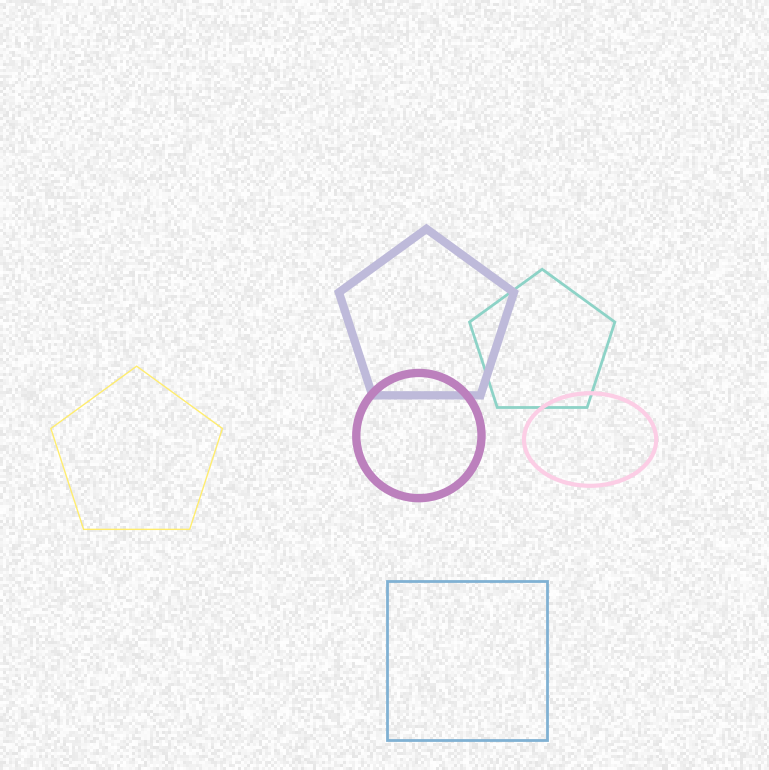[{"shape": "pentagon", "thickness": 1, "radius": 0.5, "center": [0.704, 0.551]}, {"shape": "pentagon", "thickness": 3, "radius": 0.6, "center": [0.554, 0.583]}, {"shape": "square", "thickness": 1, "radius": 0.52, "center": [0.607, 0.142]}, {"shape": "oval", "thickness": 1.5, "radius": 0.43, "center": [0.766, 0.429]}, {"shape": "circle", "thickness": 3, "radius": 0.41, "center": [0.544, 0.434]}, {"shape": "pentagon", "thickness": 0.5, "radius": 0.59, "center": [0.177, 0.407]}]